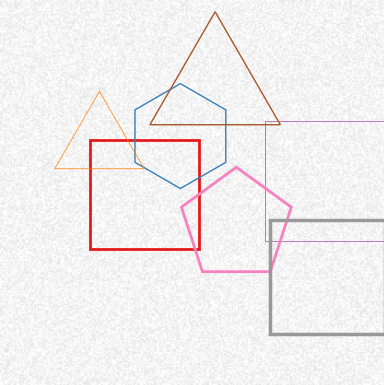[{"shape": "square", "thickness": 2, "radius": 0.71, "center": [0.375, 0.495]}, {"shape": "hexagon", "thickness": 1, "radius": 0.68, "center": [0.469, 0.647]}, {"shape": "square", "thickness": 0.5, "radius": 0.78, "center": [0.844, 0.529]}, {"shape": "triangle", "thickness": 0.5, "radius": 0.67, "center": [0.258, 0.629]}, {"shape": "triangle", "thickness": 1, "radius": 0.98, "center": [0.559, 0.774]}, {"shape": "pentagon", "thickness": 2, "radius": 0.75, "center": [0.614, 0.416]}, {"shape": "square", "thickness": 2.5, "radius": 0.74, "center": [0.851, 0.28]}]